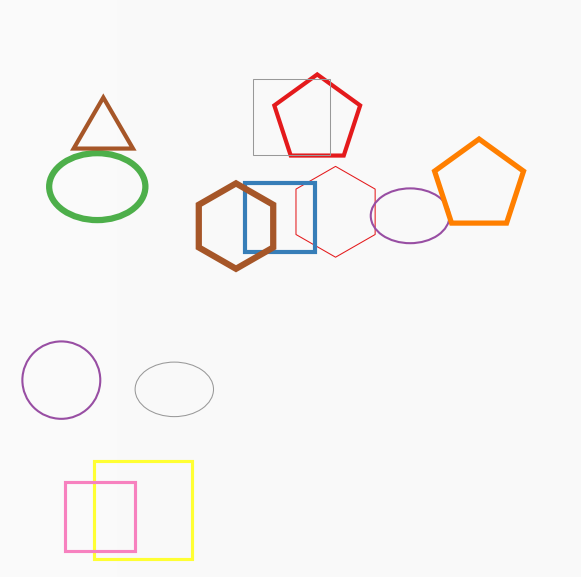[{"shape": "pentagon", "thickness": 2, "radius": 0.39, "center": [0.546, 0.793]}, {"shape": "hexagon", "thickness": 0.5, "radius": 0.39, "center": [0.577, 0.632]}, {"shape": "square", "thickness": 2, "radius": 0.3, "center": [0.481, 0.623]}, {"shape": "oval", "thickness": 3, "radius": 0.41, "center": [0.167, 0.676]}, {"shape": "oval", "thickness": 1, "radius": 0.34, "center": [0.706, 0.625]}, {"shape": "circle", "thickness": 1, "radius": 0.34, "center": [0.106, 0.341]}, {"shape": "pentagon", "thickness": 2.5, "radius": 0.4, "center": [0.824, 0.678]}, {"shape": "square", "thickness": 1.5, "radius": 0.42, "center": [0.246, 0.116]}, {"shape": "hexagon", "thickness": 3, "radius": 0.37, "center": [0.406, 0.608]}, {"shape": "triangle", "thickness": 2, "radius": 0.29, "center": [0.178, 0.771]}, {"shape": "square", "thickness": 1.5, "radius": 0.3, "center": [0.172, 0.105]}, {"shape": "oval", "thickness": 0.5, "radius": 0.34, "center": [0.3, 0.325]}, {"shape": "square", "thickness": 0.5, "radius": 0.33, "center": [0.502, 0.797]}]